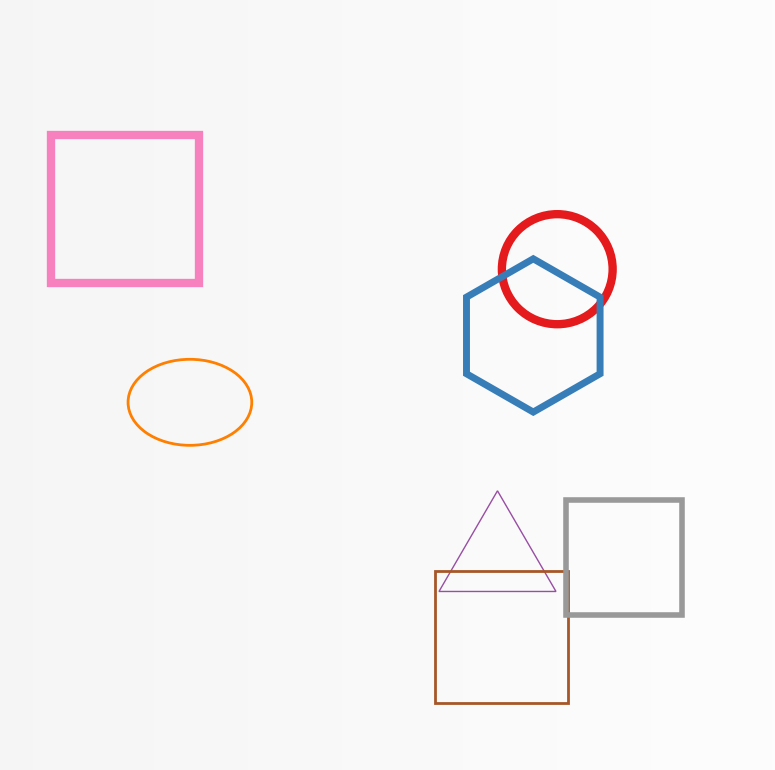[{"shape": "circle", "thickness": 3, "radius": 0.36, "center": [0.719, 0.65]}, {"shape": "hexagon", "thickness": 2.5, "radius": 0.5, "center": [0.688, 0.564]}, {"shape": "triangle", "thickness": 0.5, "radius": 0.44, "center": [0.642, 0.275]}, {"shape": "oval", "thickness": 1, "radius": 0.4, "center": [0.245, 0.478]}, {"shape": "square", "thickness": 1, "radius": 0.43, "center": [0.647, 0.173]}, {"shape": "square", "thickness": 3, "radius": 0.48, "center": [0.162, 0.729]}, {"shape": "square", "thickness": 2, "radius": 0.37, "center": [0.805, 0.276]}]